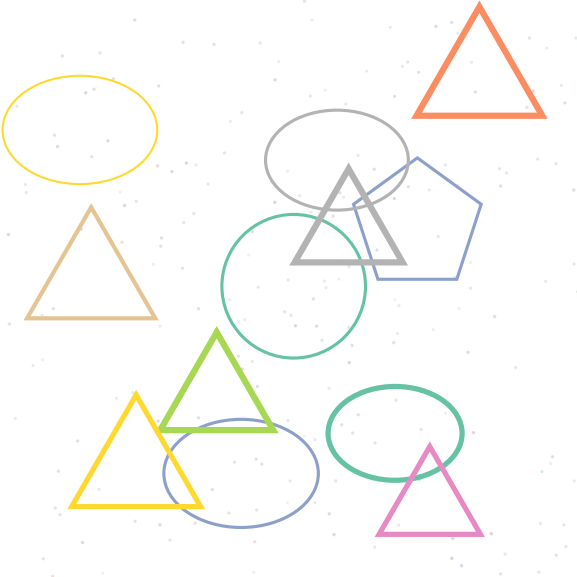[{"shape": "circle", "thickness": 1.5, "radius": 0.62, "center": [0.509, 0.503]}, {"shape": "oval", "thickness": 2.5, "radius": 0.58, "center": [0.684, 0.249]}, {"shape": "triangle", "thickness": 3, "radius": 0.63, "center": [0.83, 0.862]}, {"shape": "pentagon", "thickness": 1.5, "radius": 0.58, "center": [0.723, 0.61]}, {"shape": "oval", "thickness": 1.5, "radius": 0.67, "center": [0.417, 0.179]}, {"shape": "triangle", "thickness": 2.5, "radius": 0.51, "center": [0.744, 0.125]}, {"shape": "triangle", "thickness": 3, "radius": 0.57, "center": [0.375, 0.311]}, {"shape": "oval", "thickness": 1, "radius": 0.67, "center": [0.138, 0.774]}, {"shape": "triangle", "thickness": 2.5, "radius": 0.64, "center": [0.236, 0.186]}, {"shape": "triangle", "thickness": 2, "radius": 0.64, "center": [0.158, 0.512]}, {"shape": "triangle", "thickness": 3, "radius": 0.54, "center": [0.604, 0.599]}, {"shape": "oval", "thickness": 1.5, "radius": 0.62, "center": [0.583, 0.722]}]